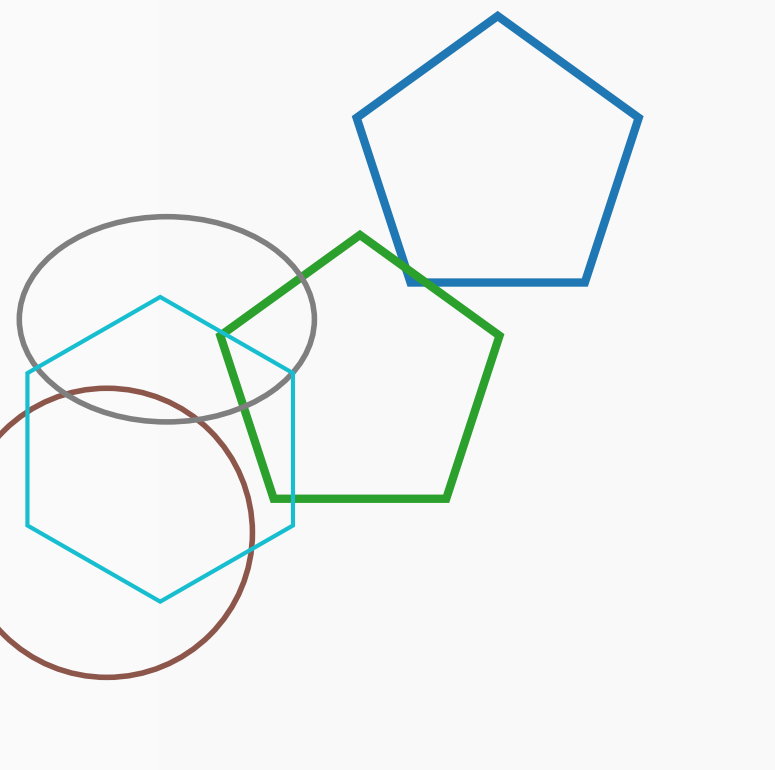[{"shape": "pentagon", "thickness": 3, "radius": 0.96, "center": [0.642, 0.788]}, {"shape": "pentagon", "thickness": 3, "radius": 0.95, "center": [0.464, 0.505]}, {"shape": "circle", "thickness": 2, "radius": 0.94, "center": [0.138, 0.308]}, {"shape": "oval", "thickness": 2, "radius": 0.95, "center": [0.215, 0.585]}, {"shape": "hexagon", "thickness": 1.5, "radius": 0.99, "center": [0.207, 0.416]}]